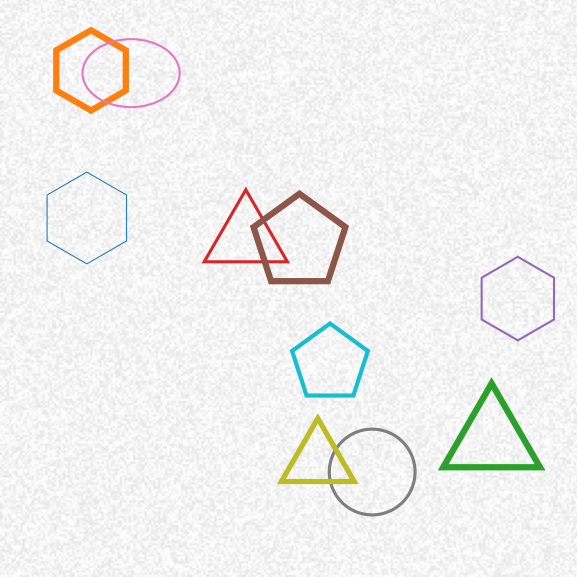[{"shape": "hexagon", "thickness": 0.5, "radius": 0.4, "center": [0.15, 0.622]}, {"shape": "hexagon", "thickness": 3, "radius": 0.35, "center": [0.158, 0.877]}, {"shape": "triangle", "thickness": 3, "radius": 0.48, "center": [0.851, 0.238]}, {"shape": "triangle", "thickness": 1.5, "radius": 0.42, "center": [0.426, 0.587]}, {"shape": "hexagon", "thickness": 1, "radius": 0.36, "center": [0.897, 0.482]}, {"shape": "pentagon", "thickness": 3, "radius": 0.42, "center": [0.519, 0.58]}, {"shape": "oval", "thickness": 1, "radius": 0.42, "center": [0.227, 0.872]}, {"shape": "circle", "thickness": 1.5, "radius": 0.37, "center": [0.644, 0.182]}, {"shape": "triangle", "thickness": 2.5, "radius": 0.36, "center": [0.55, 0.202]}, {"shape": "pentagon", "thickness": 2, "radius": 0.34, "center": [0.571, 0.37]}]